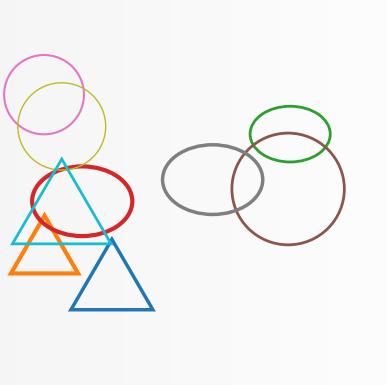[{"shape": "triangle", "thickness": 2.5, "radius": 0.61, "center": [0.289, 0.256]}, {"shape": "triangle", "thickness": 3, "radius": 0.5, "center": [0.115, 0.34]}, {"shape": "oval", "thickness": 2, "radius": 0.52, "center": [0.749, 0.652]}, {"shape": "oval", "thickness": 3, "radius": 0.65, "center": [0.212, 0.477]}, {"shape": "circle", "thickness": 2, "radius": 0.73, "center": [0.744, 0.509]}, {"shape": "circle", "thickness": 1.5, "radius": 0.51, "center": [0.114, 0.754]}, {"shape": "oval", "thickness": 2.5, "radius": 0.65, "center": [0.549, 0.533]}, {"shape": "circle", "thickness": 1, "radius": 0.57, "center": [0.159, 0.672]}, {"shape": "triangle", "thickness": 2, "radius": 0.73, "center": [0.159, 0.44]}]